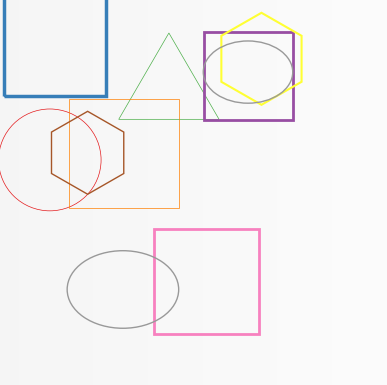[{"shape": "circle", "thickness": 0.5, "radius": 0.66, "center": [0.129, 0.585]}, {"shape": "square", "thickness": 2.5, "radius": 0.66, "center": [0.141, 0.881]}, {"shape": "triangle", "thickness": 0.5, "radius": 0.75, "center": [0.436, 0.765]}, {"shape": "square", "thickness": 2, "radius": 0.57, "center": [0.642, 0.802]}, {"shape": "square", "thickness": 0.5, "radius": 0.71, "center": [0.319, 0.602]}, {"shape": "hexagon", "thickness": 1.5, "radius": 0.6, "center": [0.675, 0.847]}, {"shape": "hexagon", "thickness": 1, "radius": 0.54, "center": [0.226, 0.603]}, {"shape": "square", "thickness": 2, "radius": 0.68, "center": [0.533, 0.269]}, {"shape": "oval", "thickness": 1, "radius": 0.58, "center": [0.64, 0.813]}, {"shape": "oval", "thickness": 1, "radius": 0.72, "center": [0.317, 0.248]}]